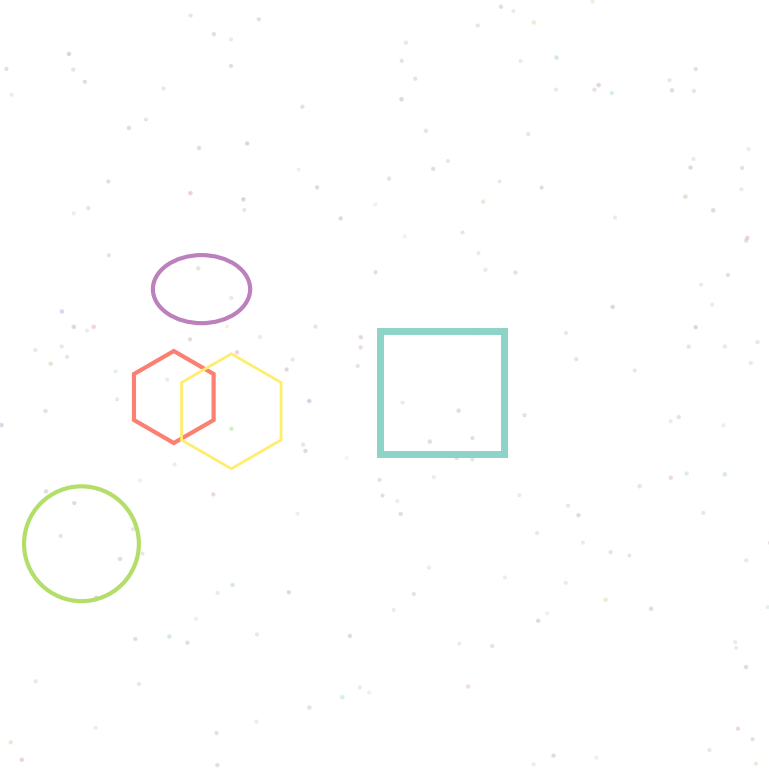[{"shape": "square", "thickness": 2.5, "radius": 0.4, "center": [0.574, 0.49]}, {"shape": "hexagon", "thickness": 1.5, "radius": 0.3, "center": [0.226, 0.484]}, {"shape": "circle", "thickness": 1.5, "radius": 0.37, "center": [0.106, 0.294]}, {"shape": "oval", "thickness": 1.5, "radius": 0.32, "center": [0.262, 0.625]}, {"shape": "hexagon", "thickness": 1, "radius": 0.37, "center": [0.3, 0.466]}]